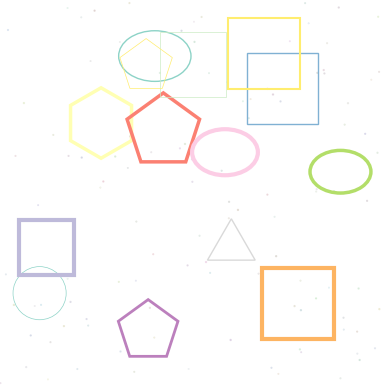[{"shape": "circle", "thickness": 0.5, "radius": 0.35, "center": [0.103, 0.238]}, {"shape": "oval", "thickness": 1, "radius": 0.47, "center": [0.402, 0.854]}, {"shape": "hexagon", "thickness": 2.5, "radius": 0.46, "center": [0.262, 0.68]}, {"shape": "square", "thickness": 3, "radius": 0.36, "center": [0.12, 0.357]}, {"shape": "pentagon", "thickness": 2.5, "radius": 0.49, "center": [0.424, 0.66]}, {"shape": "square", "thickness": 1, "radius": 0.46, "center": [0.734, 0.771]}, {"shape": "square", "thickness": 3, "radius": 0.47, "center": [0.774, 0.211]}, {"shape": "oval", "thickness": 2.5, "radius": 0.4, "center": [0.884, 0.554]}, {"shape": "oval", "thickness": 3, "radius": 0.43, "center": [0.584, 0.605]}, {"shape": "triangle", "thickness": 1, "radius": 0.36, "center": [0.601, 0.36]}, {"shape": "pentagon", "thickness": 2, "radius": 0.41, "center": [0.385, 0.14]}, {"shape": "square", "thickness": 0.5, "radius": 0.42, "center": [0.501, 0.832]}, {"shape": "pentagon", "thickness": 0.5, "radius": 0.36, "center": [0.379, 0.828]}, {"shape": "square", "thickness": 1.5, "radius": 0.46, "center": [0.686, 0.86]}]